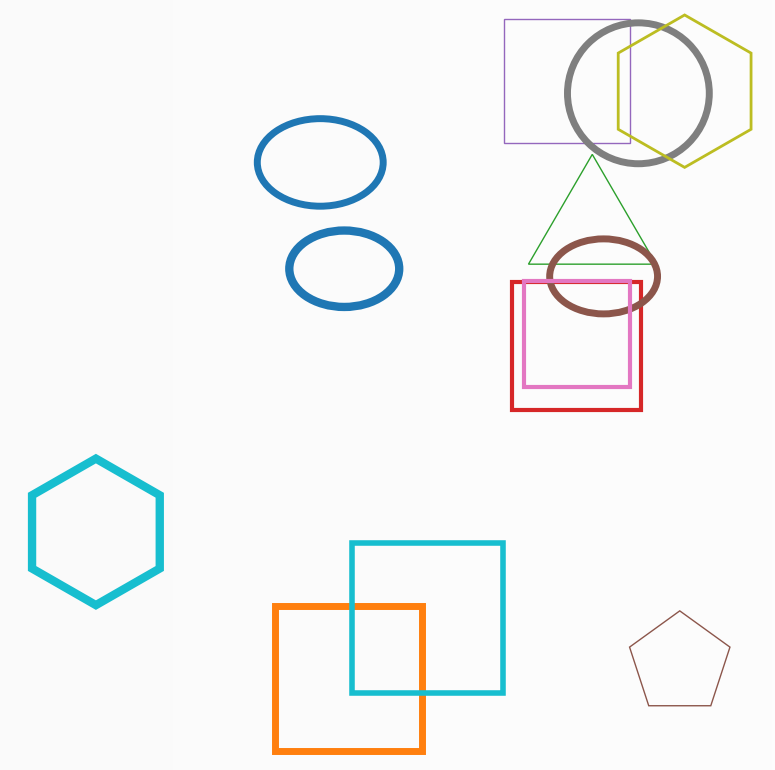[{"shape": "oval", "thickness": 2.5, "radius": 0.41, "center": [0.413, 0.789]}, {"shape": "oval", "thickness": 3, "radius": 0.35, "center": [0.444, 0.651]}, {"shape": "square", "thickness": 2.5, "radius": 0.47, "center": [0.449, 0.119]}, {"shape": "triangle", "thickness": 0.5, "radius": 0.48, "center": [0.764, 0.704]}, {"shape": "square", "thickness": 1.5, "radius": 0.42, "center": [0.744, 0.551]}, {"shape": "square", "thickness": 0.5, "radius": 0.4, "center": [0.732, 0.895]}, {"shape": "pentagon", "thickness": 0.5, "radius": 0.34, "center": [0.877, 0.139]}, {"shape": "oval", "thickness": 2.5, "radius": 0.35, "center": [0.779, 0.641]}, {"shape": "square", "thickness": 1.5, "radius": 0.34, "center": [0.745, 0.566]}, {"shape": "circle", "thickness": 2.5, "radius": 0.46, "center": [0.824, 0.879]}, {"shape": "hexagon", "thickness": 1, "radius": 0.49, "center": [0.883, 0.882]}, {"shape": "hexagon", "thickness": 3, "radius": 0.48, "center": [0.124, 0.309]}, {"shape": "square", "thickness": 2, "radius": 0.49, "center": [0.552, 0.197]}]